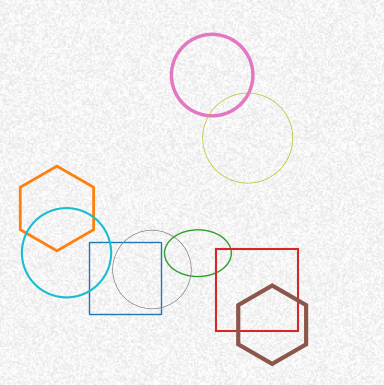[{"shape": "square", "thickness": 1, "radius": 0.47, "center": [0.325, 0.279]}, {"shape": "hexagon", "thickness": 2, "radius": 0.55, "center": [0.148, 0.458]}, {"shape": "oval", "thickness": 1, "radius": 0.43, "center": [0.514, 0.342]}, {"shape": "square", "thickness": 1.5, "radius": 0.53, "center": [0.667, 0.247]}, {"shape": "hexagon", "thickness": 3, "radius": 0.51, "center": [0.707, 0.157]}, {"shape": "circle", "thickness": 2.5, "radius": 0.53, "center": [0.551, 0.805]}, {"shape": "circle", "thickness": 0.5, "radius": 0.51, "center": [0.395, 0.3]}, {"shape": "circle", "thickness": 0.5, "radius": 0.58, "center": [0.643, 0.641]}, {"shape": "circle", "thickness": 1.5, "radius": 0.58, "center": [0.173, 0.343]}]